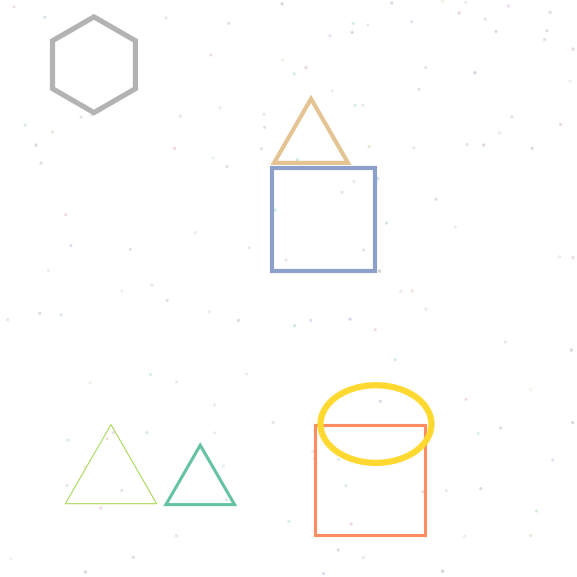[{"shape": "triangle", "thickness": 1.5, "radius": 0.34, "center": [0.347, 0.16]}, {"shape": "square", "thickness": 1.5, "radius": 0.48, "center": [0.64, 0.168]}, {"shape": "square", "thickness": 2, "radius": 0.45, "center": [0.56, 0.618]}, {"shape": "triangle", "thickness": 0.5, "radius": 0.46, "center": [0.192, 0.173]}, {"shape": "oval", "thickness": 3, "radius": 0.48, "center": [0.651, 0.265]}, {"shape": "triangle", "thickness": 2, "radius": 0.37, "center": [0.539, 0.754]}, {"shape": "hexagon", "thickness": 2.5, "radius": 0.41, "center": [0.163, 0.887]}]